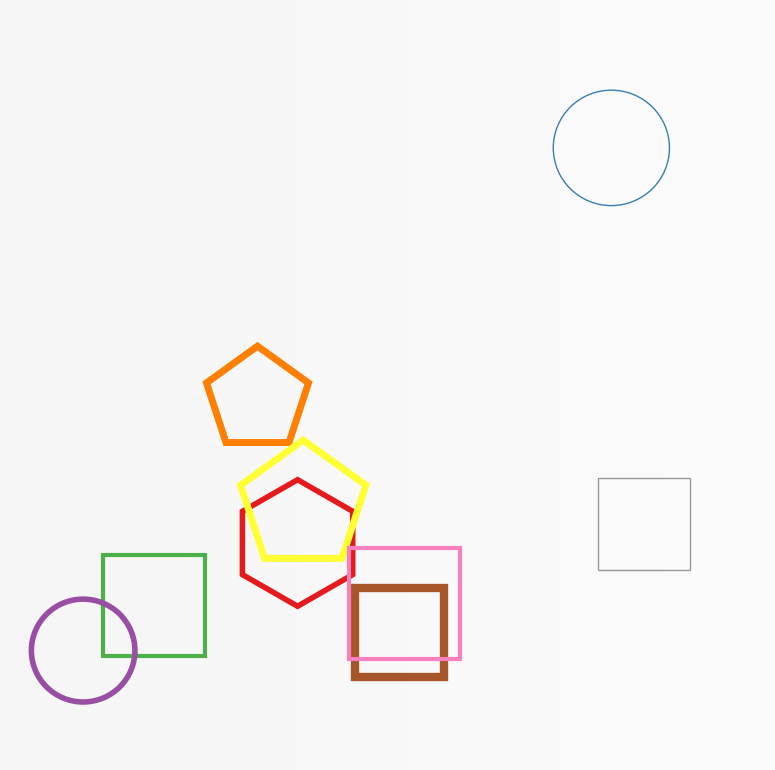[{"shape": "hexagon", "thickness": 2, "radius": 0.41, "center": [0.384, 0.295]}, {"shape": "circle", "thickness": 0.5, "radius": 0.37, "center": [0.789, 0.808]}, {"shape": "square", "thickness": 1.5, "radius": 0.33, "center": [0.199, 0.214]}, {"shape": "circle", "thickness": 2, "radius": 0.33, "center": [0.107, 0.155]}, {"shape": "pentagon", "thickness": 2.5, "radius": 0.35, "center": [0.332, 0.481]}, {"shape": "pentagon", "thickness": 2.5, "radius": 0.42, "center": [0.391, 0.344]}, {"shape": "square", "thickness": 3, "radius": 0.29, "center": [0.516, 0.179]}, {"shape": "square", "thickness": 1.5, "radius": 0.36, "center": [0.522, 0.216]}, {"shape": "square", "thickness": 0.5, "radius": 0.3, "center": [0.831, 0.32]}]